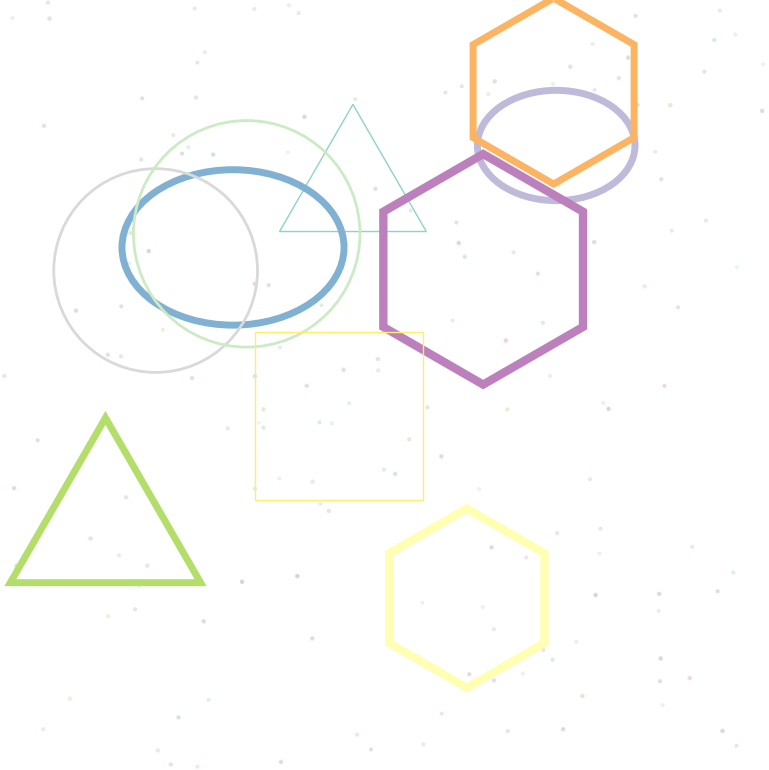[{"shape": "triangle", "thickness": 0.5, "radius": 0.55, "center": [0.458, 0.754]}, {"shape": "hexagon", "thickness": 3, "radius": 0.58, "center": [0.606, 0.223]}, {"shape": "oval", "thickness": 2.5, "radius": 0.51, "center": [0.722, 0.811]}, {"shape": "oval", "thickness": 2.5, "radius": 0.72, "center": [0.303, 0.679]}, {"shape": "hexagon", "thickness": 2.5, "radius": 0.6, "center": [0.719, 0.882]}, {"shape": "triangle", "thickness": 2.5, "radius": 0.71, "center": [0.137, 0.315]}, {"shape": "circle", "thickness": 1, "radius": 0.66, "center": [0.202, 0.649]}, {"shape": "hexagon", "thickness": 3, "radius": 0.75, "center": [0.627, 0.65]}, {"shape": "circle", "thickness": 1, "radius": 0.74, "center": [0.32, 0.696]}, {"shape": "square", "thickness": 0.5, "radius": 0.54, "center": [0.44, 0.459]}]